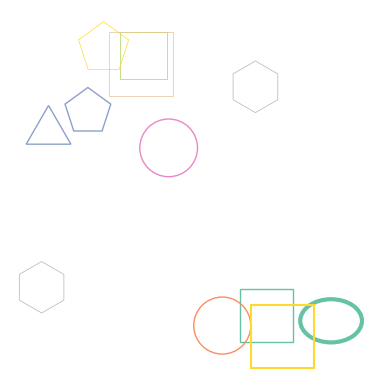[{"shape": "square", "thickness": 1, "radius": 0.34, "center": [0.693, 0.181]}, {"shape": "oval", "thickness": 3, "radius": 0.4, "center": [0.86, 0.167]}, {"shape": "circle", "thickness": 1, "radius": 0.37, "center": [0.577, 0.154]}, {"shape": "pentagon", "thickness": 1, "radius": 0.31, "center": [0.228, 0.71]}, {"shape": "triangle", "thickness": 1, "radius": 0.34, "center": [0.126, 0.659]}, {"shape": "circle", "thickness": 1, "radius": 0.37, "center": [0.438, 0.616]}, {"shape": "square", "thickness": 0.5, "radius": 0.31, "center": [0.372, 0.856]}, {"shape": "square", "thickness": 1.5, "radius": 0.41, "center": [0.734, 0.125]}, {"shape": "pentagon", "thickness": 0.5, "radius": 0.34, "center": [0.269, 0.875]}, {"shape": "square", "thickness": 0.5, "radius": 0.42, "center": [0.366, 0.833]}, {"shape": "hexagon", "thickness": 0.5, "radius": 0.33, "center": [0.108, 0.254]}, {"shape": "hexagon", "thickness": 0.5, "radius": 0.34, "center": [0.663, 0.775]}]